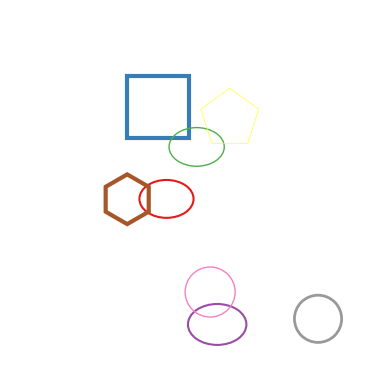[{"shape": "oval", "thickness": 1.5, "radius": 0.35, "center": [0.432, 0.483]}, {"shape": "square", "thickness": 3, "radius": 0.4, "center": [0.41, 0.722]}, {"shape": "oval", "thickness": 1, "radius": 0.36, "center": [0.511, 0.618]}, {"shape": "oval", "thickness": 1.5, "radius": 0.38, "center": [0.564, 0.157]}, {"shape": "pentagon", "thickness": 0.5, "radius": 0.4, "center": [0.597, 0.692]}, {"shape": "hexagon", "thickness": 3, "radius": 0.32, "center": [0.33, 0.482]}, {"shape": "circle", "thickness": 1, "radius": 0.32, "center": [0.546, 0.241]}, {"shape": "circle", "thickness": 2, "radius": 0.31, "center": [0.826, 0.172]}]